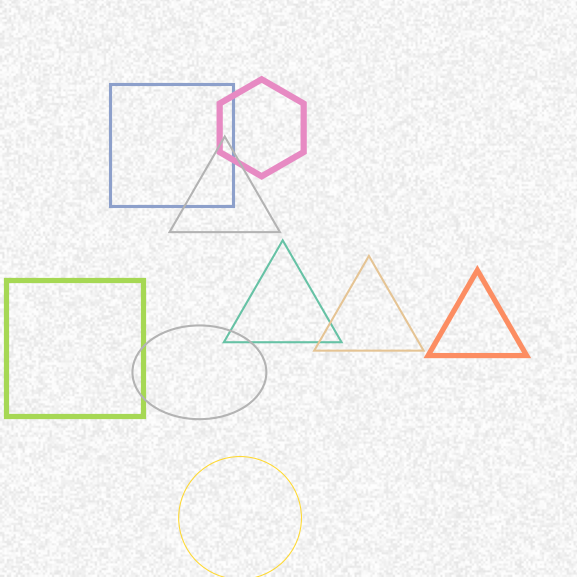[{"shape": "triangle", "thickness": 1, "radius": 0.59, "center": [0.49, 0.465]}, {"shape": "triangle", "thickness": 2.5, "radius": 0.49, "center": [0.827, 0.433]}, {"shape": "square", "thickness": 1.5, "radius": 0.53, "center": [0.297, 0.748]}, {"shape": "hexagon", "thickness": 3, "radius": 0.42, "center": [0.453, 0.778]}, {"shape": "square", "thickness": 2.5, "radius": 0.59, "center": [0.129, 0.396]}, {"shape": "circle", "thickness": 0.5, "radius": 0.53, "center": [0.416, 0.102]}, {"shape": "triangle", "thickness": 1, "radius": 0.55, "center": [0.639, 0.447]}, {"shape": "oval", "thickness": 1, "radius": 0.58, "center": [0.345, 0.354]}, {"shape": "triangle", "thickness": 1, "radius": 0.55, "center": [0.389, 0.652]}]